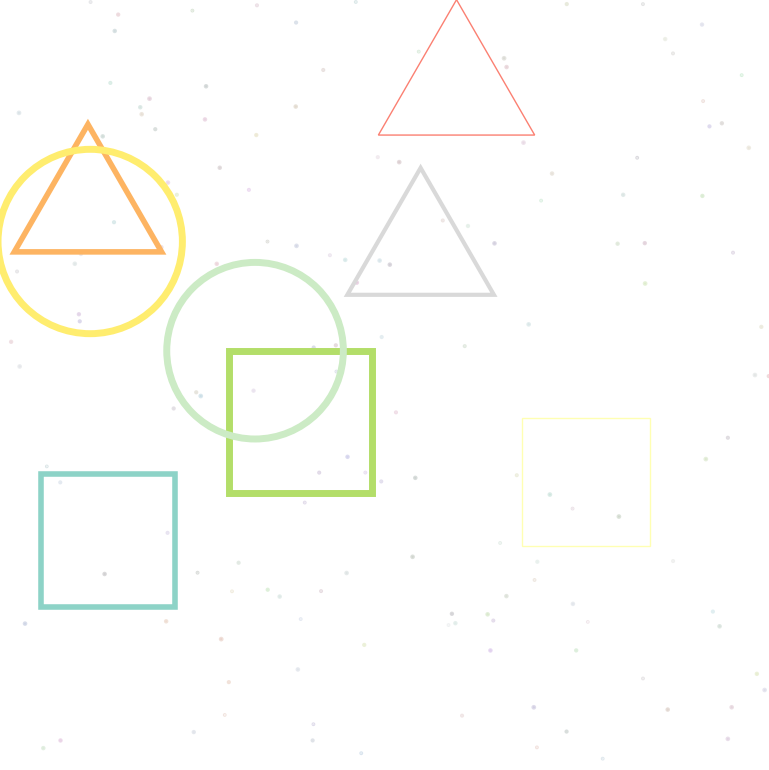[{"shape": "square", "thickness": 2, "radius": 0.43, "center": [0.14, 0.298]}, {"shape": "square", "thickness": 0.5, "radius": 0.41, "center": [0.761, 0.374]}, {"shape": "triangle", "thickness": 0.5, "radius": 0.59, "center": [0.593, 0.883]}, {"shape": "triangle", "thickness": 2, "radius": 0.55, "center": [0.114, 0.728]}, {"shape": "square", "thickness": 2.5, "radius": 0.46, "center": [0.39, 0.452]}, {"shape": "triangle", "thickness": 1.5, "radius": 0.55, "center": [0.546, 0.672]}, {"shape": "circle", "thickness": 2.5, "radius": 0.57, "center": [0.331, 0.545]}, {"shape": "circle", "thickness": 2.5, "radius": 0.6, "center": [0.117, 0.686]}]